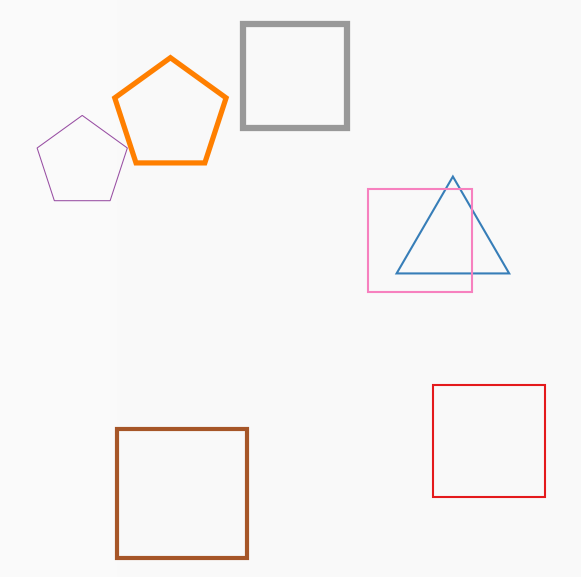[{"shape": "square", "thickness": 1, "radius": 0.48, "center": [0.842, 0.236]}, {"shape": "triangle", "thickness": 1, "radius": 0.56, "center": [0.779, 0.582]}, {"shape": "pentagon", "thickness": 0.5, "radius": 0.41, "center": [0.141, 0.718]}, {"shape": "pentagon", "thickness": 2.5, "radius": 0.5, "center": [0.293, 0.799]}, {"shape": "square", "thickness": 2, "radius": 0.56, "center": [0.313, 0.145]}, {"shape": "square", "thickness": 1, "radius": 0.45, "center": [0.722, 0.583]}, {"shape": "square", "thickness": 3, "radius": 0.45, "center": [0.508, 0.868]}]